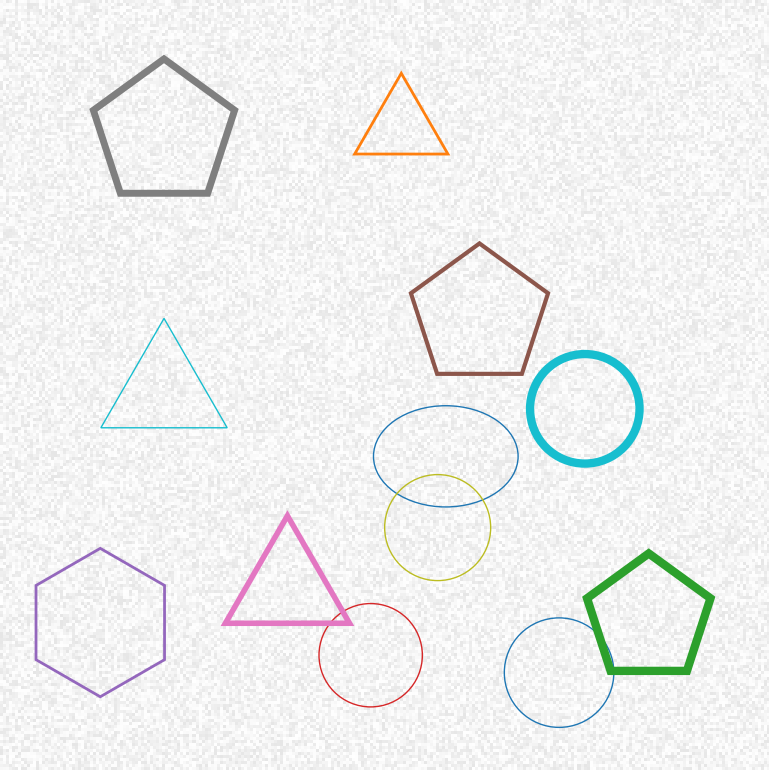[{"shape": "oval", "thickness": 0.5, "radius": 0.47, "center": [0.579, 0.407]}, {"shape": "circle", "thickness": 0.5, "radius": 0.36, "center": [0.726, 0.126]}, {"shape": "triangle", "thickness": 1, "radius": 0.35, "center": [0.521, 0.835]}, {"shape": "pentagon", "thickness": 3, "radius": 0.42, "center": [0.843, 0.197]}, {"shape": "circle", "thickness": 0.5, "radius": 0.34, "center": [0.481, 0.149]}, {"shape": "hexagon", "thickness": 1, "radius": 0.48, "center": [0.13, 0.191]}, {"shape": "pentagon", "thickness": 1.5, "radius": 0.47, "center": [0.623, 0.59]}, {"shape": "triangle", "thickness": 2, "radius": 0.47, "center": [0.373, 0.237]}, {"shape": "pentagon", "thickness": 2.5, "radius": 0.48, "center": [0.213, 0.827]}, {"shape": "circle", "thickness": 0.5, "radius": 0.34, "center": [0.568, 0.315]}, {"shape": "circle", "thickness": 3, "radius": 0.36, "center": [0.759, 0.469]}, {"shape": "triangle", "thickness": 0.5, "radius": 0.47, "center": [0.213, 0.492]}]